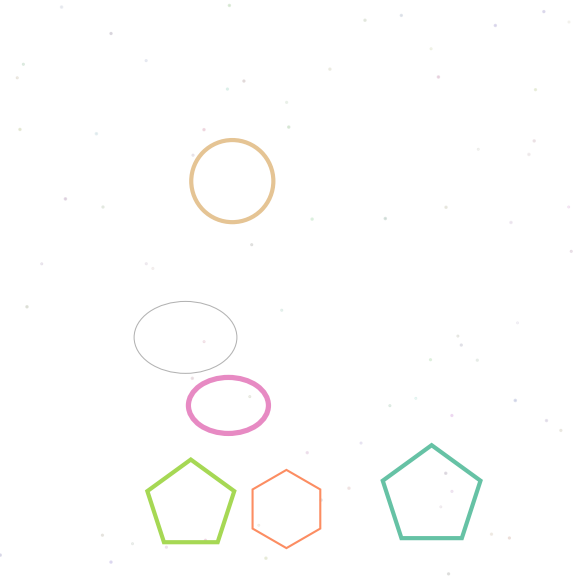[{"shape": "pentagon", "thickness": 2, "radius": 0.44, "center": [0.747, 0.139]}, {"shape": "hexagon", "thickness": 1, "radius": 0.34, "center": [0.496, 0.118]}, {"shape": "oval", "thickness": 2.5, "radius": 0.35, "center": [0.396, 0.297]}, {"shape": "pentagon", "thickness": 2, "radius": 0.4, "center": [0.33, 0.124]}, {"shape": "circle", "thickness": 2, "radius": 0.36, "center": [0.402, 0.686]}, {"shape": "oval", "thickness": 0.5, "radius": 0.44, "center": [0.321, 0.415]}]